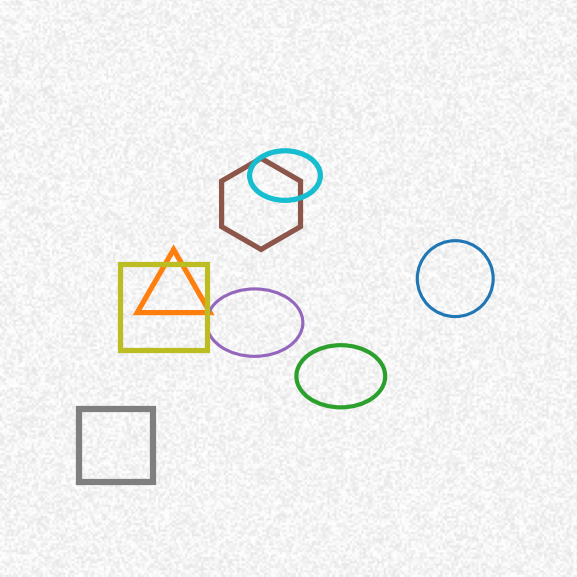[{"shape": "circle", "thickness": 1.5, "radius": 0.33, "center": [0.788, 0.517]}, {"shape": "triangle", "thickness": 2.5, "radius": 0.36, "center": [0.301, 0.494]}, {"shape": "oval", "thickness": 2, "radius": 0.38, "center": [0.59, 0.348]}, {"shape": "oval", "thickness": 1.5, "radius": 0.42, "center": [0.441, 0.44]}, {"shape": "hexagon", "thickness": 2.5, "radius": 0.39, "center": [0.452, 0.646]}, {"shape": "square", "thickness": 3, "radius": 0.32, "center": [0.201, 0.228]}, {"shape": "square", "thickness": 2.5, "radius": 0.37, "center": [0.283, 0.467]}, {"shape": "oval", "thickness": 2.5, "radius": 0.31, "center": [0.493, 0.695]}]